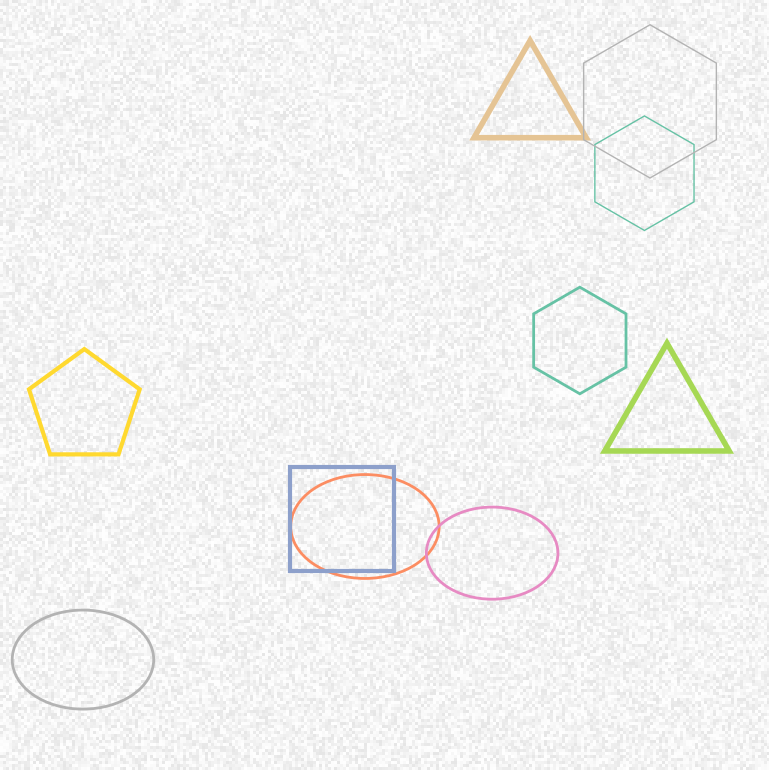[{"shape": "hexagon", "thickness": 0.5, "radius": 0.37, "center": [0.837, 0.775]}, {"shape": "hexagon", "thickness": 1, "radius": 0.35, "center": [0.753, 0.558]}, {"shape": "oval", "thickness": 1, "radius": 0.48, "center": [0.474, 0.316]}, {"shape": "square", "thickness": 1.5, "radius": 0.34, "center": [0.444, 0.326]}, {"shape": "oval", "thickness": 1, "radius": 0.43, "center": [0.639, 0.282]}, {"shape": "triangle", "thickness": 2, "radius": 0.47, "center": [0.866, 0.461]}, {"shape": "pentagon", "thickness": 1.5, "radius": 0.38, "center": [0.11, 0.471]}, {"shape": "triangle", "thickness": 2, "radius": 0.42, "center": [0.688, 0.863]}, {"shape": "oval", "thickness": 1, "radius": 0.46, "center": [0.108, 0.143]}, {"shape": "hexagon", "thickness": 0.5, "radius": 0.5, "center": [0.844, 0.868]}]